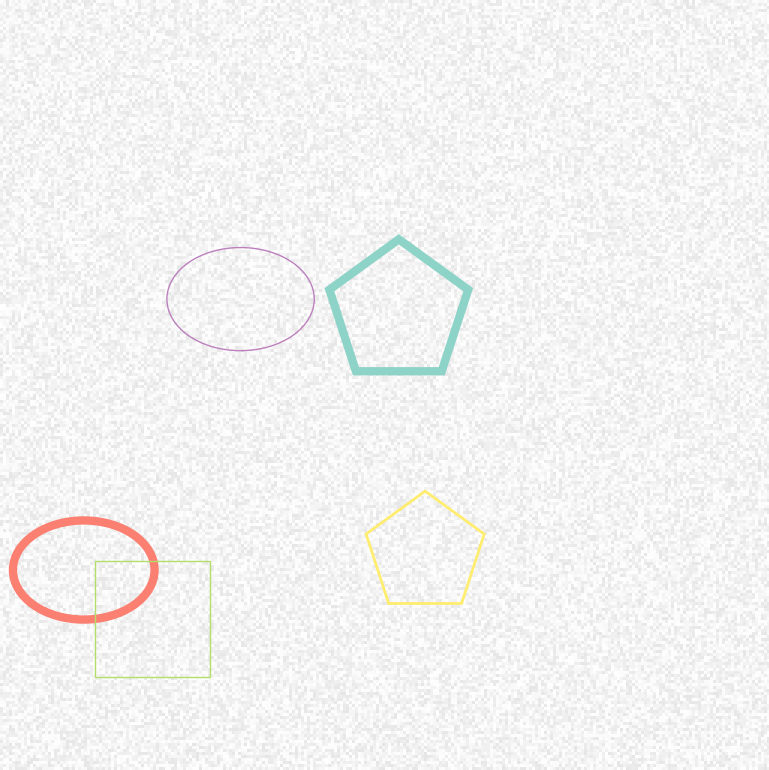[{"shape": "pentagon", "thickness": 3, "radius": 0.47, "center": [0.518, 0.594]}, {"shape": "oval", "thickness": 3, "radius": 0.46, "center": [0.109, 0.26]}, {"shape": "square", "thickness": 0.5, "radius": 0.38, "center": [0.198, 0.196]}, {"shape": "oval", "thickness": 0.5, "radius": 0.48, "center": [0.312, 0.612]}, {"shape": "pentagon", "thickness": 1, "radius": 0.4, "center": [0.552, 0.282]}]